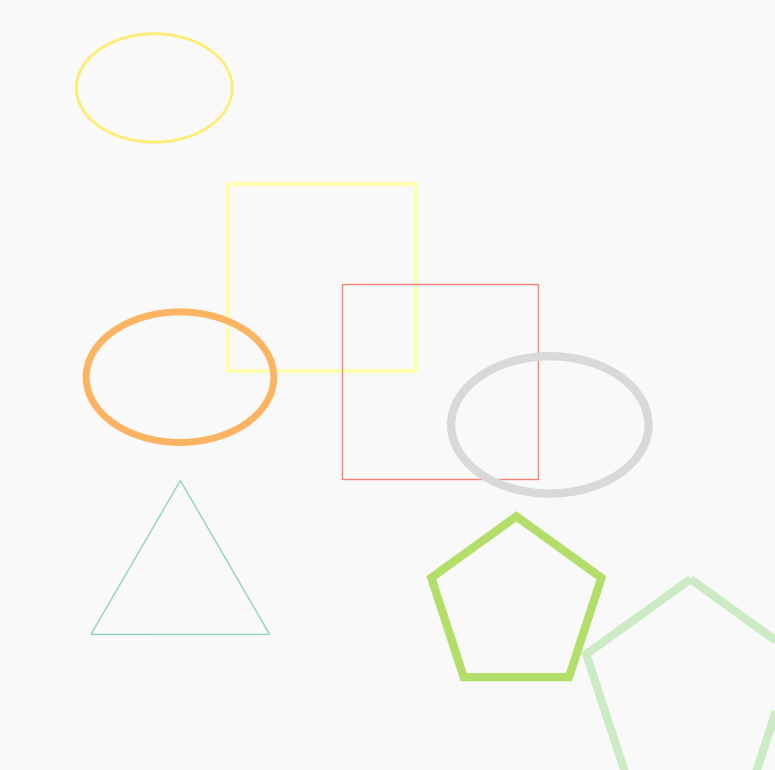[{"shape": "triangle", "thickness": 0.5, "radius": 0.67, "center": [0.233, 0.243]}, {"shape": "square", "thickness": 1.5, "radius": 0.61, "center": [0.416, 0.64]}, {"shape": "square", "thickness": 0.5, "radius": 0.63, "center": [0.568, 0.504]}, {"shape": "oval", "thickness": 2.5, "radius": 0.61, "center": [0.232, 0.51]}, {"shape": "pentagon", "thickness": 3, "radius": 0.58, "center": [0.666, 0.214]}, {"shape": "oval", "thickness": 3, "radius": 0.64, "center": [0.709, 0.448]}, {"shape": "pentagon", "thickness": 3, "radius": 0.71, "center": [0.891, 0.107]}, {"shape": "oval", "thickness": 1, "radius": 0.5, "center": [0.199, 0.886]}]